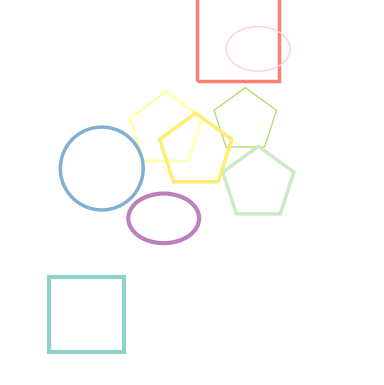[{"shape": "square", "thickness": 3, "radius": 0.49, "center": [0.224, 0.183]}, {"shape": "pentagon", "thickness": 2, "radius": 0.5, "center": [0.431, 0.663]}, {"shape": "square", "thickness": 2.5, "radius": 0.54, "center": [0.619, 0.897]}, {"shape": "circle", "thickness": 2.5, "radius": 0.54, "center": [0.264, 0.562]}, {"shape": "pentagon", "thickness": 1, "radius": 0.43, "center": [0.637, 0.687]}, {"shape": "oval", "thickness": 1, "radius": 0.41, "center": [0.67, 0.873]}, {"shape": "oval", "thickness": 3, "radius": 0.46, "center": [0.425, 0.433]}, {"shape": "pentagon", "thickness": 2.5, "radius": 0.49, "center": [0.671, 0.523]}, {"shape": "pentagon", "thickness": 2.5, "radius": 0.49, "center": [0.508, 0.608]}]